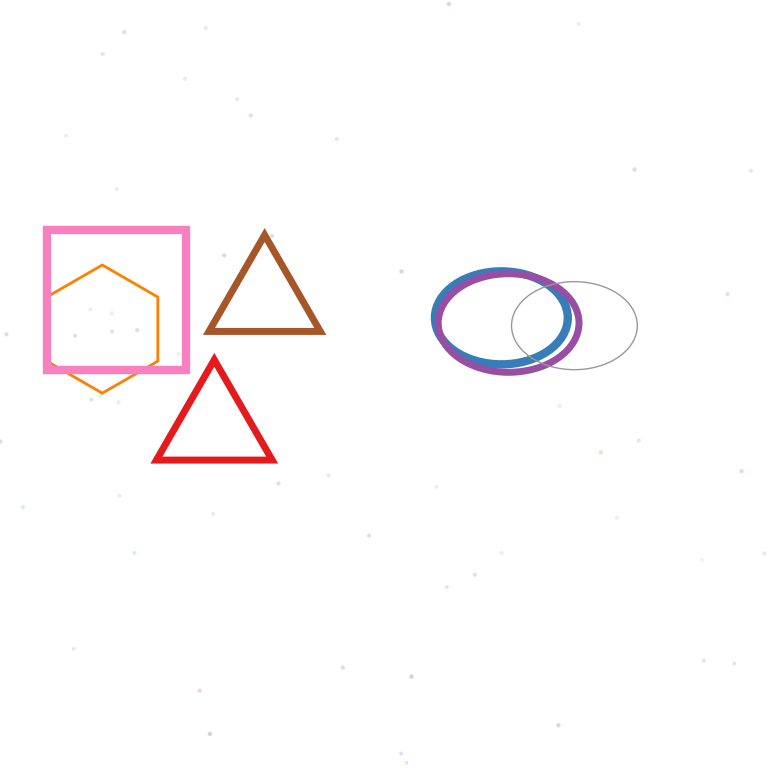[{"shape": "triangle", "thickness": 2.5, "radius": 0.43, "center": [0.278, 0.446]}, {"shape": "oval", "thickness": 3, "radius": 0.43, "center": [0.651, 0.587]}, {"shape": "oval", "thickness": 2.5, "radius": 0.46, "center": [0.661, 0.58]}, {"shape": "hexagon", "thickness": 1, "radius": 0.42, "center": [0.133, 0.573]}, {"shape": "triangle", "thickness": 2.5, "radius": 0.42, "center": [0.344, 0.611]}, {"shape": "square", "thickness": 3, "radius": 0.45, "center": [0.151, 0.61]}, {"shape": "oval", "thickness": 0.5, "radius": 0.41, "center": [0.746, 0.577]}]